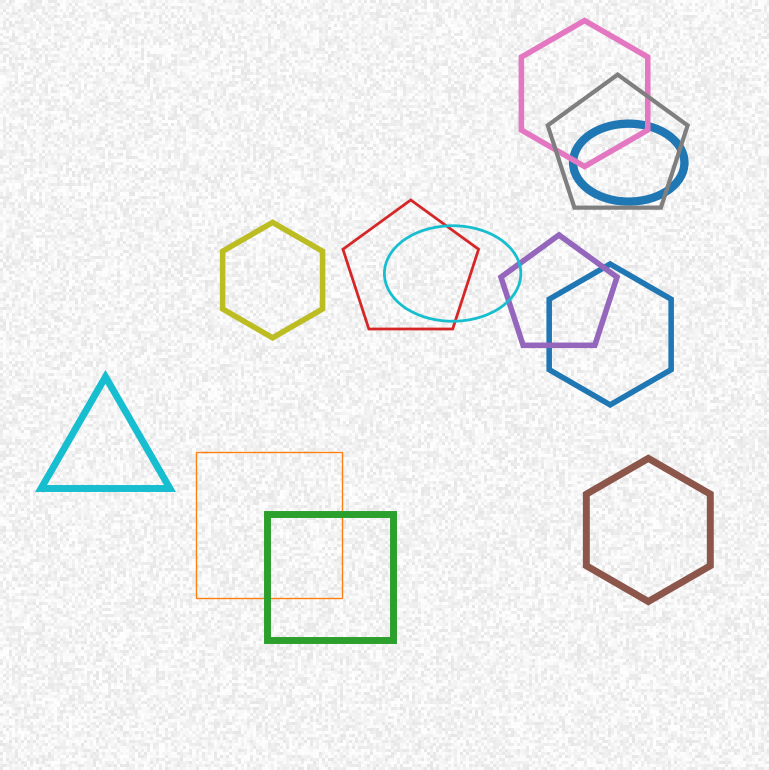[{"shape": "hexagon", "thickness": 2, "radius": 0.46, "center": [0.792, 0.566]}, {"shape": "oval", "thickness": 3, "radius": 0.36, "center": [0.817, 0.789]}, {"shape": "square", "thickness": 0.5, "radius": 0.47, "center": [0.35, 0.319]}, {"shape": "square", "thickness": 2.5, "radius": 0.41, "center": [0.428, 0.251]}, {"shape": "pentagon", "thickness": 1, "radius": 0.46, "center": [0.533, 0.648]}, {"shape": "pentagon", "thickness": 2, "radius": 0.4, "center": [0.726, 0.616]}, {"shape": "hexagon", "thickness": 2.5, "radius": 0.46, "center": [0.842, 0.312]}, {"shape": "hexagon", "thickness": 2, "radius": 0.47, "center": [0.759, 0.879]}, {"shape": "pentagon", "thickness": 1.5, "radius": 0.48, "center": [0.802, 0.808]}, {"shape": "hexagon", "thickness": 2, "radius": 0.37, "center": [0.354, 0.636]}, {"shape": "triangle", "thickness": 2.5, "radius": 0.48, "center": [0.137, 0.414]}, {"shape": "oval", "thickness": 1, "radius": 0.44, "center": [0.588, 0.645]}]